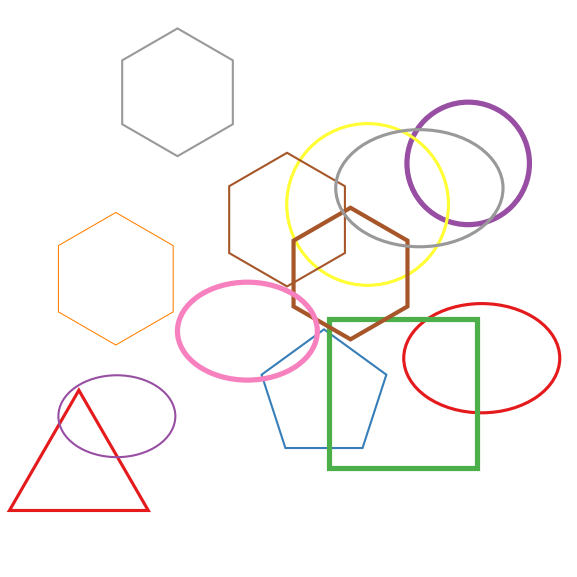[{"shape": "triangle", "thickness": 1.5, "radius": 0.69, "center": [0.137, 0.185]}, {"shape": "oval", "thickness": 1.5, "radius": 0.68, "center": [0.834, 0.379]}, {"shape": "pentagon", "thickness": 1, "radius": 0.57, "center": [0.561, 0.315]}, {"shape": "square", "thickness": 2.5, "radius": 0.64, "center": [0.698, 0.317]}, {"shape": "circle", "thickness": 2.5, "radius": 0.53, "center": [0.811, 0.716]}, {"shape": "oval", "thickness": 1, "radius": 0.51, "center": [0.202, 0.278]}, {"shape": "hexagon", "thickness": 0.5, "radius": 0.57, "center": [0.201, 0.516]}, {"shape": "circle", "thickness": 1.5, "radius": 0.7, "center": [0.637, 0.645]}, {"shape": "hexagon", "thickness": 2, "radius": 0.57, "center": [0.607, 0.525]}, {"shape": "hexagon", "thickness": 1, "radius": 0.58, "center": [0.497, 0.619]}, {"shape": "oval", "thickness": 2.5, "radius": 0.61, "center": [0.428, 0.426]}, {"shape": "oval", "thickness": 1.5, "radius": 0.72, "center": [0.726, 0.673]}, {"shape": "hexagon", "thickness": 1, "radius": 0.55, "center": [0.307, 0.839]}]